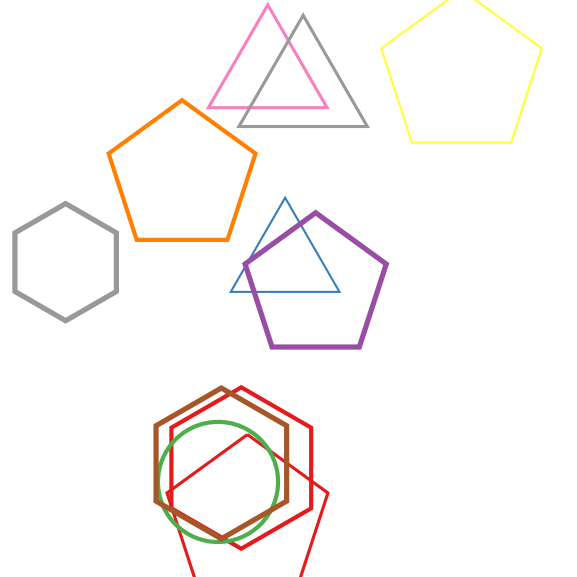[{"shape": "pentagon", "thickness": 1.5, "radius": 0.73, "center": [0.428, 0.1]}, {"shape": "hexagon", "thickness": 2, "radius": 0.7, "center": [0.418, 0.189]}, {"shape": "triangle", "thickness": 1, "radius": 0.54, "center": [0.494, 0.548]}, {"shape": "circle", "thickness": 2, "radius": 0.52, "center": [0.378, 0.165]}, {"shape": "pentagon", "thickness": 2.5, "radius": 0.64, "center": [0.547, 0.502]}, {"shape": "pentagon", "thickness": 2, "radius": 0.67, "center": [0.315, 0.692]}, {"shape": "pentagon", "thickness": 1, "radius": 0.73, "center": [0.799, 0.87]}, {"shape": "hexagon", "thickness": 2.5, "radius": 0.65, "center": [0.383, 0.197]}, {"shape": "triangle", "thickness": 1.5, "radius": 0.59, "center": [0.464, 0.872]}, {"shape": "hexagon", "thickness": 2.5, "radius": 0.51, "center": [0.114, 0.545]}, {"shape": "triangle", "thickness": 1.5, "radius": 0.64, "center": [0.525, 0.844]}]